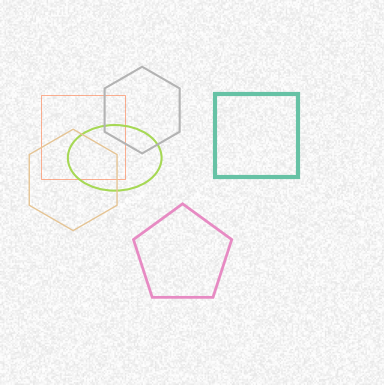[{"shape": "square", "thickness": 3, "radius": 0.54, "center": [0.665, 0.648]}, {"shape": "square", "thickness": 0.5, "radius": 0.54, "center": [0.215, 0.643]}, {"shape": "pentagon", "thickness": 2, "radius": 0.67, "center": [0.474, 0.336]}, {"shape": "oval", "thickness": 1.5, "radius": 0.61, "center": [0.298, 0.59]}, {"shape": "hexagon", "thickness": 1, "radius": 0.66, "center": [0.19, 0.533]}, {"shape": "hexagon", "thickness": 1.5, "radius": 0.56, "center": [0.369, 0.714]}]